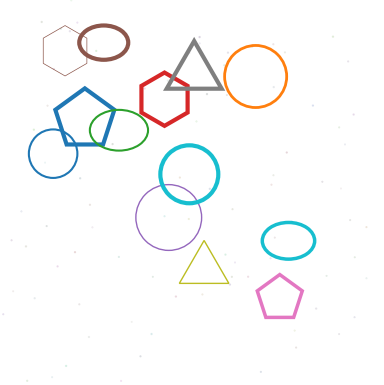[{"shape": "pentagon", "thickness": 3, "radius": 0.4, "center": [0.22, 0.69]}, {"shape": "circle", "thickness": 1.5, "radius": 0.32, "center": [0.138, 0.601]}, {"shape": "circle", "thickness": 2, "radius": 0.4, "center": [0.664, 0.801]}, {"shape": "oval", "thickness": 1.5, "radius": 0.38, "center": [0.309, 0.662]}, {"shape": "hexagon", "thickness": 3, "radius": 0.35, "center": [0.427, 0.742]}, {"shape": "circle", "thickness": 1, "radius": 0.43, "center": [0.438, 0.435]}, {"shape": "hexagon", "thickness": 0.5, "radius": 0.33, "center": [0.169, 0.868]}, {"shape": "oval", "thickness": 3, "radius": 0.32, "center": [0.269, 0.889]}, {"shape": "pentagon", "thickness": 2.5, "radius": 0.31, "center": [0.727, 0.225]}, {"shape": "triangle", "thickness": 3, "radius": 0.41, "center": [0.504, 0.811]}, {"shape": "triangle", "thickness": 1, "radius": 0.37, "center": [0.53, 0.301]}, {"shape": "circle", "thickness": 3, "radius": 0.38, "center": [0.492, 0.547]}, {"shape": "oval", "thickness": 2.5, "radius": 0.34, "center": [0.749, 0.375]}]